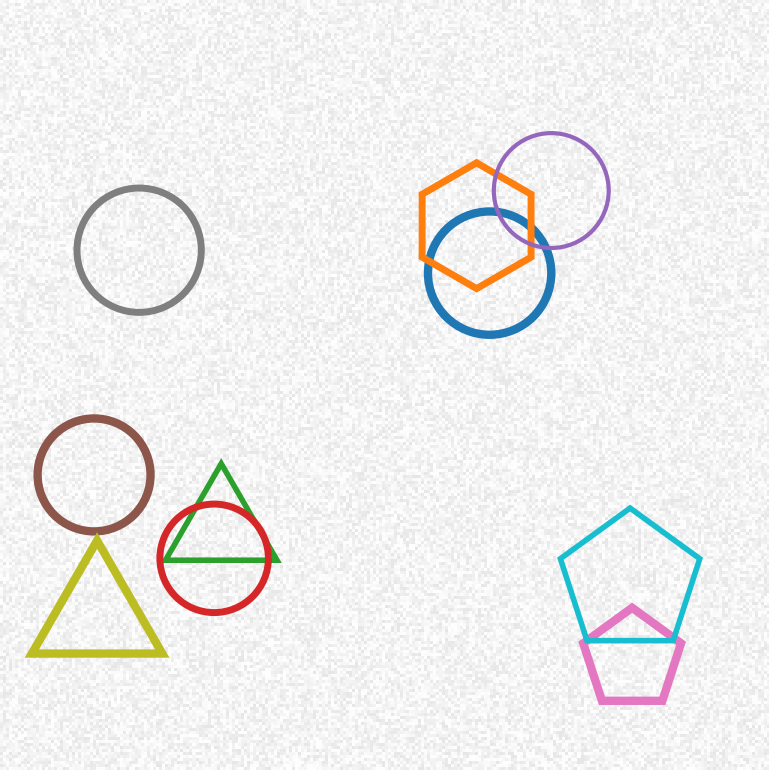[{"shape": "circle", "thickness": 3, "radius": 0.4, "center": [0.636, 0.645]}, {"shape": "hexagon", "thickness": 2.5, "radius": 0.41, "center": [0.619, 0.707]}, {"shape": "triangle", "thickness": 2, "radius": 0.42, "center": [0.287, 0.314]}, {"shape": "circle", "thickness": 2.5, "radius": 0.35, "center": [0.278, 0.275]}, {"shape": "circle", "thickness": 1.5, "radius": 0.37, "center": [0.716, 0.753]}, {"shape": "circle", "thickness": 3, "radius": 0.37, "center": [0.122, 0.383]}, {"shape": "pentagon", "thickness": 3, "radius": 0.33, "center": [0.821, 0.144]}, {"shape": "circle", "thickness": 2.5, "radius": 0.4, "center": [0.181, 0.675]}, {"shape": "triangle", "thickness": 3, "radius": 0.49, "center": [0.126, 0.2]}, {"shape": "pentagon", "thickness": 2, "radius": 0.48, "center": [0.818, 0.245]}]